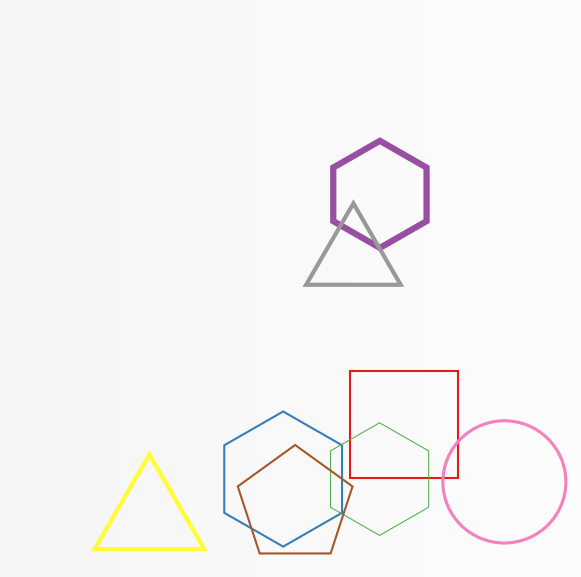[{"shape": "square", "thickness": 1, "radius": 0.46, "center": [0.695, 0.264]}, {"shape": "hexagon", "thickness": 1, "radius": 0.58, "center": [0.487, 0.17]}, {"shape": "hexagon", "thickness": 0.5, "radius": 0.49, "center": [0.653, 0.17]}, {"shape": "hexagon", "thickness": 3, "radius": 0.46, "center": [0.654, 0.663]}, {"shape": "triangle", "thickness": 2, "radius": 0.55, "center": [0.257, 0.103]}, {"shape": "pentagon", "thickness": 1, "radius": 0.52, "center": [0.508, 0.125]}, {"shape": "circle", "thickness": 1.5, "radius": 0.53, "center": [0.868, 0.165]}, {"shape": "triangle", "thickness": 2, "radius": 0.47, "center": [0.608, 0.553]}]